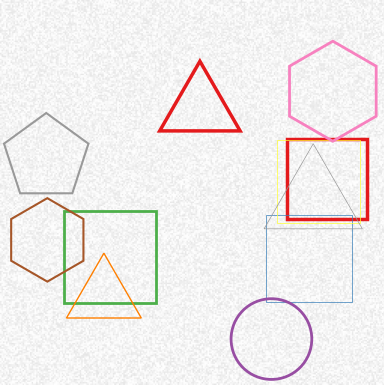[{"shape": "square", "thickness": 2.5, "radius": 0.52, "center": [0.85, 0.535]}, {"shape": "triangle", "thickness": 2.5, "radius": 0.6, "center": [0.519, 0.72]}, {"shape": "square", "thickness": 0.5, "radius": 0.56, "center": [0.803, 0.329]}, {"shape": "square", "thickness": 2, "radius": 0.6, "center": [0.285, 0.333]}, {"shape": "circle", "thickness": 2, "radius": 0.52, "center": [0.705, 0.119]}, {"shape": "triangle", "thickness": 1, "radius": 0.56, "center": [0.27, 0.23]}, {"shape": "square", "thickness": 0.5, "radius": 0.53, "center": [0.828, 0.528]}, {"shape": "hexagon", "thickness": 1.5, "radius": 0.54, "center": [0.123, 0.377]}, {"shape": "hexagon", "thickness": 2, "radius": 0.65, "center": [0.865, 0.763]}, {"shape": "triangle", "thickness": 0.5, "radius": 0.74, "center": [0.814, 0.479]}, {"shape": "pentagon", "thickness": 1.5, "radius": 0.58, "center": [0.12, 0.591]}]